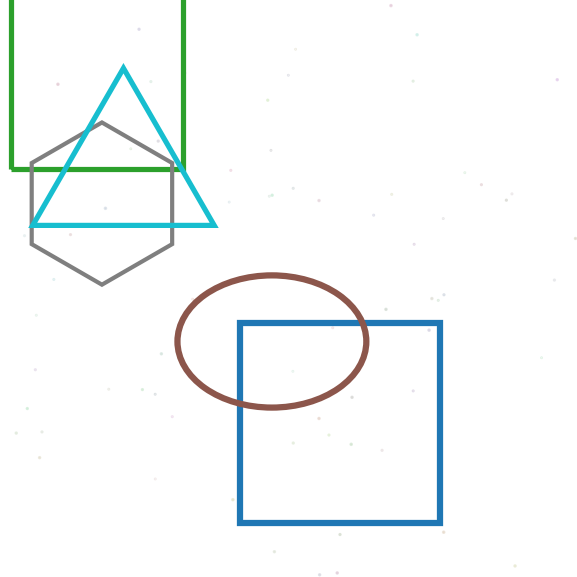[{"shape": "square", "thickness": 3, "radius": 0.87, "center": [0.588, 0.267]}, {"shape": "square", "thickness": 2.5, "radius": 0.74, "center": [0.168, 0.856]}, {"shape": "oval", "thickness": 3, "radius": 0.82, "center": [0.471, 0.408]}, {"shape": "hexagon", "thickness": 2, "radius": 0.7, "center": [0.177, 0.647]}, {"shape": "triangle", "thickness": 2.5, "radius": 0.91, "center": [0.214, 0.7]}]